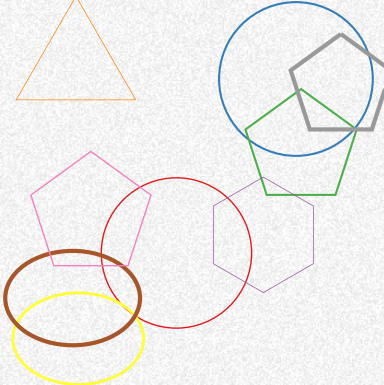[{"shape": "circle", "thickness": 1, "radius": 0.98, "center": [0.458, 0.343]}, {"shape": "circle", "thickness": 1.5, "radius": 1.0, "center": [0.769, 0.795]}, {"shape": "pentagon", "thickness": 1.5, "radius": 0.76, "center": [0.782, 0.617]}, {"shape": "hexagon", "thickness": 0.5, "radius": 0.75, "center": [0.684, 0.39]}, {"shape": "triangle", "thickness": 0.5, "radius": 0.9, "center": [0.197, 0.83]}, {"shape": "oval", "thickness": 2, "radius": 0.85, "center": [0.203, 0.12]}, {"shape": "oval", "thickness": 3, "radius": 0.88, "center": [0.189, 0.226]}, {"shape": "pentagon", "thickness": 1, "radius": 0.82, "center": [0.236, 0.443]}, {"shape": "pentagon", "thickness": 3, "radius": 0.69, "center": [0.885, 0.775]}]